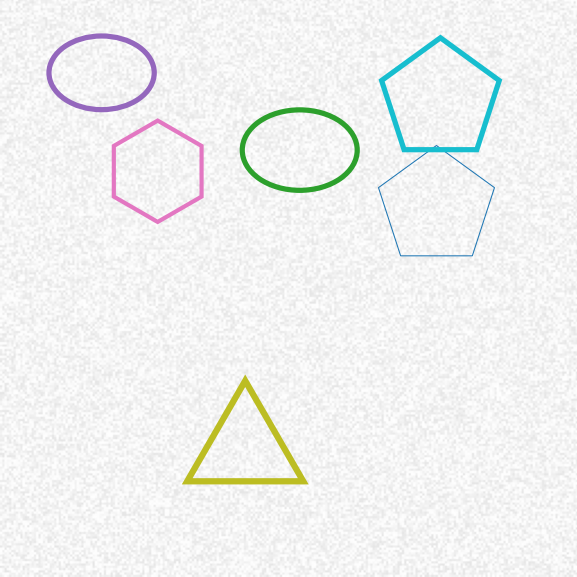[{"shape": "pentagon", "thickness": 0.5, "radius": 0.53, "center": [0.756, 0.642]}, {"shape": "oval", "thickness": 2.5, "radius": 0.5, "center": [0.519, 0.739]}, {"shape": "oval", "thickness": 2.5, "radius": 0.46, "center": [0.176, 0.873]}, {"shape": "hexagon", "thickness": 2, "radius": 0.44, "center": [0.273, 0.703]}, {"shape": "triangle", "thickness": 3, "radius": 0.58, "center": [0.425, 0.224]}, {"shape": "pentagon", "thickness": 2.5, "radius": 0.54, "center": [0.763, 0.827]}]